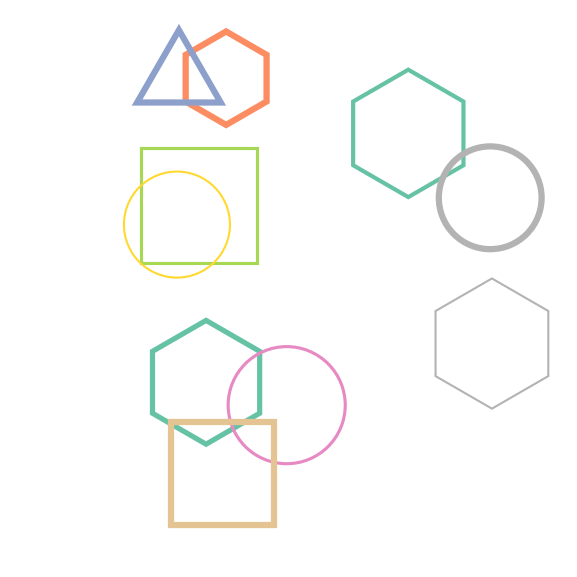[{"shape": "hexagon", "thickness": 2, "radius": 0.55, "center": [0.707, 0.768]}, {"shape": "hexagon", "thickness": 2.5, "radius": 0.54, "center": [0.357, 0.337]}, {"shape": "hexagon", "thickness": 3, "radius": 0.4, "center": [0.392, 0.864]}, {"shape": "triangle", "thickness": 3, "radius": 0.42, "center": [0.31, 0.863]}, {"shape": "circle", "thickness": 1.5, "radius": 0.51, "center": [0.496, 0.298]}, {"shape": "square", "thickness": 1.5, "radius": 0.5, "center": [0.345, 0.643]}, {"shape": "circle", "thickness": 1, "radius": 0.46, "center": [0.306, 0.61]}, {"shape": "square", "thickness": 3, "radius": 0.45, "center": [0.385, 0.179]}, {"shape": "hexagon", "thickness": 1, "radius": 0.56, "center": [0.852, 0.404]}, {"shape": "circle", "thickness": 3, "radius": 0.45, "center": [0.849, 0.657]}]